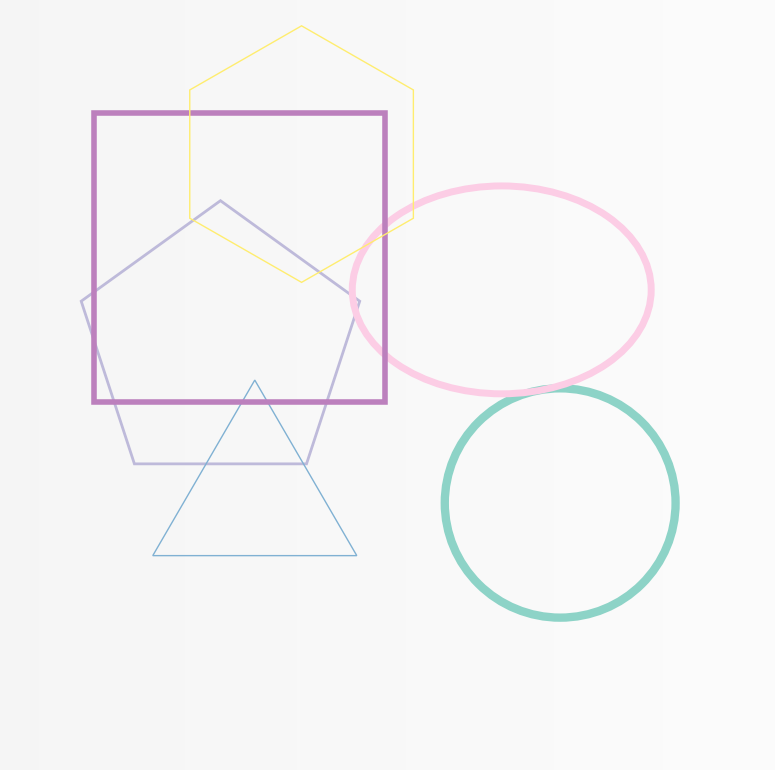[{"shape": "circle", "thickness": 3, "radius": 0.74, "center": [0.723, 0.347]}, {"shape": "pentagon", "thickness": 1, "radius": 0.94, "center": [0.284, 0.55]}, {"shape": "triangle", "thickness": 0.5, "radius": 0.76, "center": [0.329, 0.354]}, {"shape": "oval", "thickness": 2.5, "radius": 0.96, "center": [0.647, 0.624]}, {"shape": "square", "thickness": 2, "radius": 0.94, "center": [0.31, 0.666]}, {"shape": "hexagon", "thickness": 0.5, "radius": 0.83, "center": [0.389, 0.8]}]